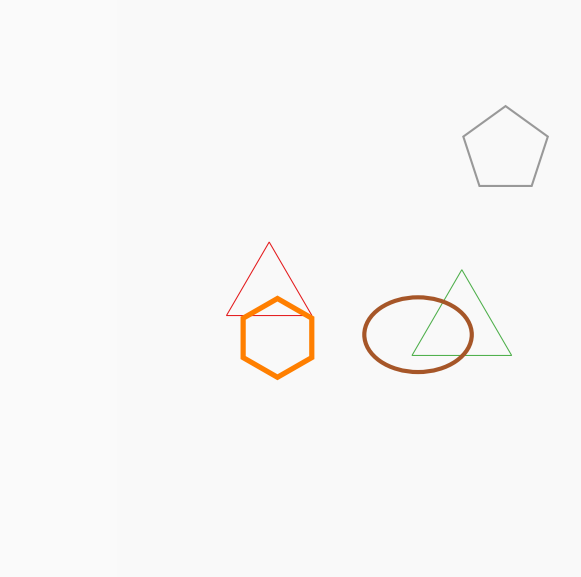[{"shape": "triangle", "thickness": 0.5, "radius": 0.42, "center": [0.463, 0.495]}, {"shape": "triangle", "thickness": 0.5, "radius": 0.49, "center": [0.795, 0.433]}, {"shape": "hexagon", "thickness": 2.5, "radius": 0.34, "center": [0.477, 0.414]}, {"shape": "oval", "thickness": 2, "radius": 0.46, "center": [0.719, 0.42]}, {"shape": "pentagon", "thickness": 1, "radius": 0.38, "center": [0.87, 0.739]}]